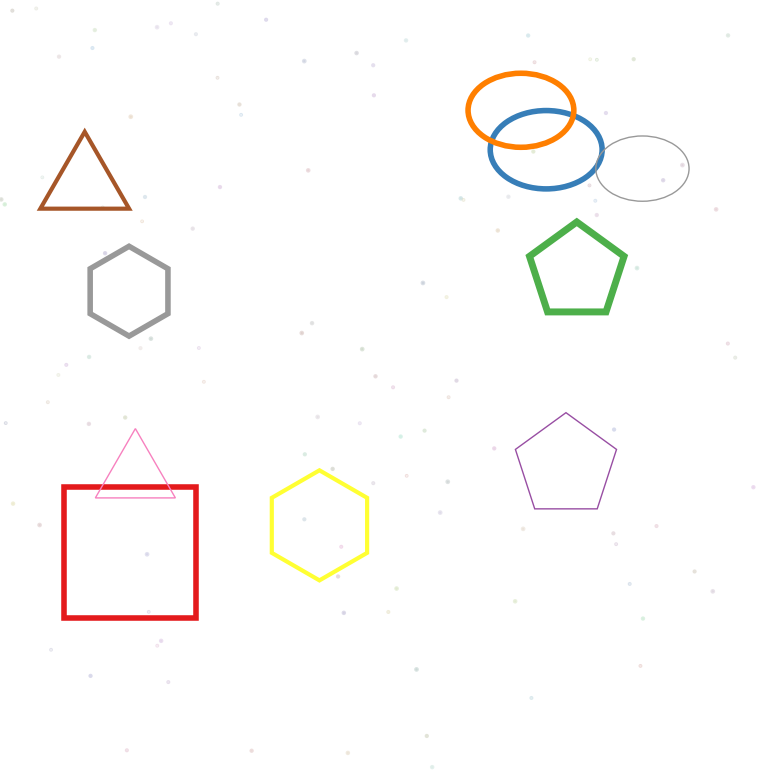[{"shape": "square", "thickness": 2, "radius": 0.43, "center": [0.169, 0.282]}, {"shape": "oval", "thickness": 2, "radius": 0.36, "center": [0.709, 0.806]}, {"shape": "pentagon", "thickness": 2.5, "radius": 0.32, "center": [0.749, 0.647]}, {"shape": "pentagon", "thickness": 0.5, "radius": 0.35, "center": [0.735, 0.395]}, {"shape": "oval", "thickness": 2, "radius": 0.34, "center": [0.677, 0.857]}, {"shape": "hexagon", "thickness": 1.5, "radius": 0.36, "center": [0.415, 0.318]}, {"shape": "triangle", "thickness": 1.5, "radius": 0.33, "center": [0.11, 0.762]}, {"shape": "triangle", "thickness": 0.5, "radius": 0.3, "center": [0.176, 0.383]}, {"shape": "hexagon", "thickness": 2, "radius": 0.29, "center": [0.168, 0.622]}, {"shape": "oval", "thickness": 0.5, "radius": 0.3, "center": [0.834, 0.781]}]